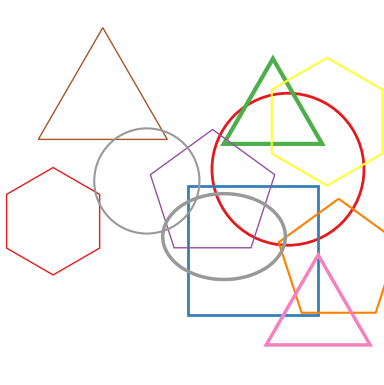[{"shape": "circle", "thickness": 2, "radius": 0.99, "center": [0.748, 0.56]}, {"shape": "hexagon", "thickness": 1, "radius": 0.7, "center": [0.138, 0.425]}, {"shape": "square", "thickness": 2, "radius": 0.84, "center": [0.658, 0.349]}, {"shape": "triangle", "thickness": 3, "radius": 0.74, "center": [0.709, 0.7]}, {"shape": "pentagon", "thickness": 1, "radius": 0.85, "center": [0.552, 0.494]}, {"shape": "pentagon", "thickness": 1.5, "radius": 0.82, "center": [0.88, 0.32]}, {"shape": "hexagon", "thickness": 1.5, "radius": 0.83, "center": [0.85, 0.684]}, {"shape": "triangle", "thickness": 1, "radius": 0.97, "center": [0.267, 0.735]}, {"shape": "triangle", "thickness": 2.5, "radius": 0.78, "center": [0.826, 0.182]}, {"shape": "circle", "thickness": 1.5, "radius": 0.68, "center": [0.381, 0.53]}, {"shape": "oval", "thickness": 2.5, "radius": 0.8, "center": [0.582, 0.385]}]